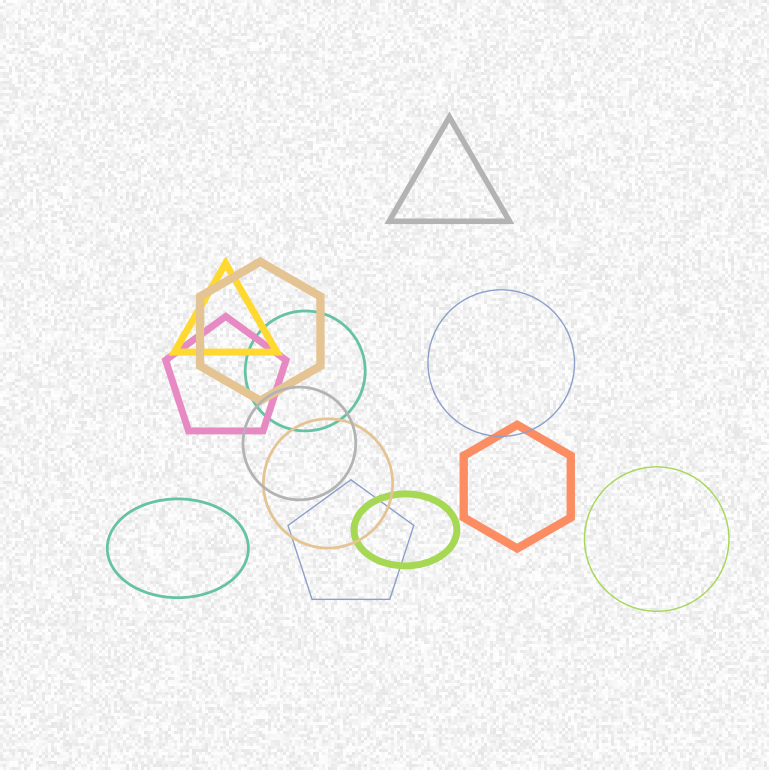[{"shape": "oval", "thickness": 1, "radius": 0.46, "center": [0.231, 0.288]}, {"shape": "circle", "thickness": 1, "radius": 0.39, "center": [0.396, 0.518]}, {"shape": "hexagon", "thickness": 3, "radius": 0.4, "center": [0.672, 0.368]}, {"shape": "pentagon", "thickness": 0.5, "radius": 0.43, "center": [0.456, 0.291]}, {"shape": "circle", "thickness": 0.5, "radius": 0.48, "center": [0.651, 0.528]}, {"shape": "pentagon", "thickness": 2.5, "radius": 0.41, "center": [0.293, 0.507]}, {"shape": "circle", "thickness": 0.5, "radius": 0.47, "center": [0.853, 0.3]}, {"shape": "oval", "thickness": 2.5, "radius": 0.33, "center": [0.527, 0.312]}, {"shape": "triangle", "thickness": 2.5, "radius": 0.38, "center": [0.293, 0.581]}, {"shape": "circle", "thickness": 1, "radius": 0.42, "center": [0.426, 0.372]}, {"shape": "hexagon", "thickness": 3, "radius": 0.45, "center": [0.338, 0.57]}, {"shape": "triangle", "thickness": 2, "radius": 0.45, "center": [0.584, 0.758]}, {"shape": "circle", "thickness": 1, "radius": 0.37, "center": [0.389, 0.424]}]